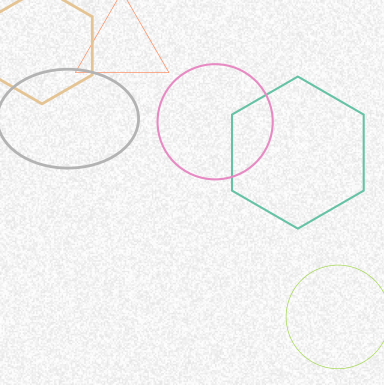[{"shape": "hexagon", "thickness": 1.5, "radius": 0.99, "center": [0.774, 0.604]}, {"shape": "triangle", "thickness": 0.5, "radius": 0.7, "center": [0.317, 0.882]}, {"shape": "circle", "thickness": 1.5, "radius": 0.75, "center": [0.559, 0.684]}, {"shape": "circle", "thickness": 0.5, "radius": 0.67, "center": [0.878, 0.177]}, {"shape": "hexagon", "thickness": 2, "radius": 0.75, "center": [0.109, 0.881]}, {"shape": "oval", "thickness": 2, "radius": 0.92, "center": [0.176, 0.692]}]